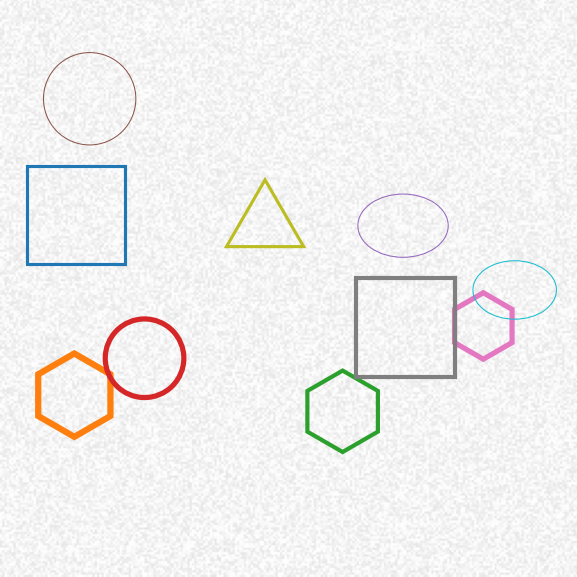[{"shape": "square", "thickness": 1.5, "radius": 0.42, "center": [0.131, 0.626]}, {"shape": "hexagon", "thickness": 3, "radius": 0.36, "center": [0.129, 0.315]}, {"shape": "hexagon", "thickness": 2, "radius": 0.35, "center": [0.593, 0.287]}, {"shape": "circle", "thickness": 2.5, "radius": 0.34, "center": [0.25, 0.379]}, {"shape": "oval", "thickness": 0.5, "radius": 0.39, "center": [0.698, 0.608]}, {"shape": "circle", "thickness": 0.5, "radius": 0.4, "center": [0.155, 0.828]}, {"shape": "hexagon", "thickness": 2.5, "radius": 0.29, "center": [0.837, 0.435]}, {"shape": "square", "thickness": 2, "radius": 0.43, "center": [0.702, 0.432]}, {"shape": "triangle", "thickness": 1.5, "radius": 0.39, "center": [0.459, 0.611]}, {"shape": "oval", "thickness": 0.5, "radius": 0.36, "center": [0.891, 0.497]}]